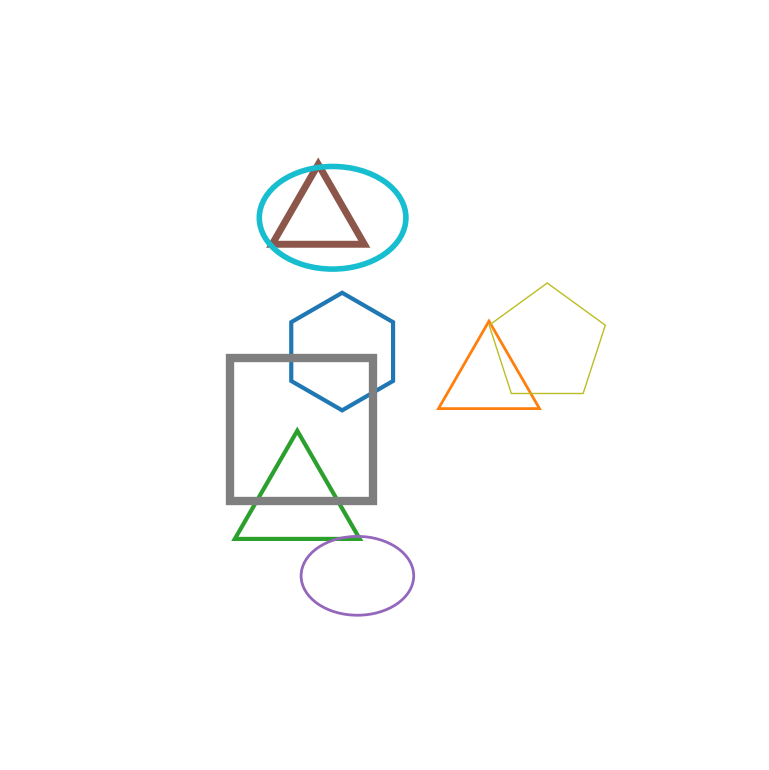[{"shape": "hexagon", "thickness": 1.5, "radius": 0.38, "center": [0.444, 0.543]}, {"shape": "triangle", "thickness": 1, "radius": 0.38, "center": [0.635, 0.507]}, {"shape": "triangle", "thickness": 1.5, "radius": 0.47, "center": [0.386, 0.347]}, {"shape": "oval", "thickness": 1, "radius": 0.37, "center": [0.464, 0.252]}, {"shape": "triangle", "thickness": 2.5, "radius": 0.35, "center": [0.413, 0.717]}, {"shape": "square", "thickness": 3, "radius": 0.46, "center": [0.392, 0.443]}, {"shape": "pentagon", "thickness": 0.5, "radius": 0.4, "center": [0.711, 0.553]}, {"shape": "oval", "thickness": 2, "radius": 0.48, "center": [0.432, 0.717]}]